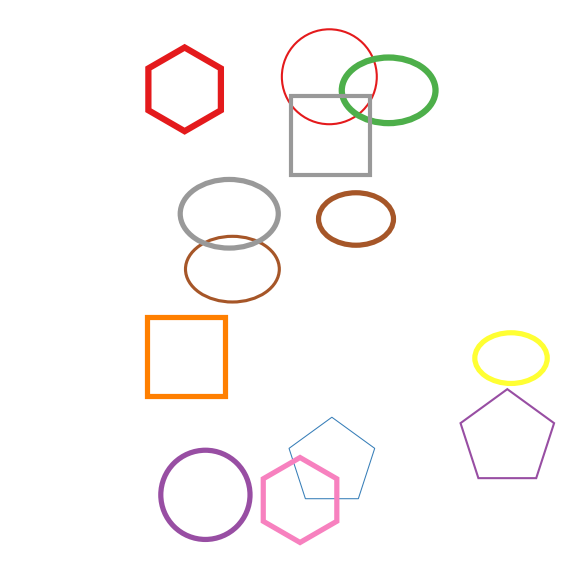[{"shape": "circle", "thickness": 1, "radius": 0.41, "center": [0.57, 0.866]}, {"shape": "hexagon", "thickness": 3, "radius": 0.36, "center": [0.32, 0.844]}, {"shape": "pentagon", "thickness": 0.5, "radius": 0.39, "center": [0.575, 0.199]}, {"shape": "oval", "thickness": 3, "radius": 0.41, "center": [0.673, 0.843]}, {"shape": "pentagon", "thickness": 1, "radius": 0.43, "center": [0.878, 0.24]}, {"shape": "circle", "thickness": 2.5, "radius": 0.39, "center": [0.356, 0.142]}, {"shape": "square", "thickness": 2.5, "radius": 0.34, "center": [0.322, 0.382]}, {"shape": "oval", "thickness": 2.5, "radius": 0.31, "center": [0.885, 0.379]}, {"shape": "oval", "thickness": 2.5, "radius": 0.32, "center": [0.616, 0.62]}, {"shape": "oval", "thickness": 1.5, "radius": 0.41, "center": [0.402, 0.533]}, {"shape": "hexagon", "thickness": 2.5, "radius": 0.37, "center": [0.52, 0.133]}, {"shape": "oval", "thickness": 2.5, "radius": 0.42, "center": [0.397, 0.629]}, {"shape": "square", "thickness": 2, "radius": 0.34, "center": [0.572, 0.764]}]